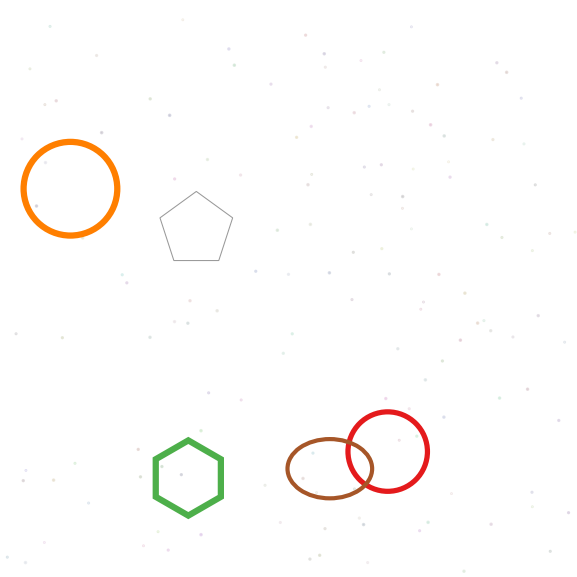[{"shape": "circle", "thickness": 2.5, "radius": 0.34, "center": [0.671, 0.217]}, {"shape": "hexagon", "thickness": 3, "radius": 0.33, "center": [0.326, 0.171]}, {"shape": "circle", "thickness": 3, "radius": 0.41, "center": [0.122, 0.672]}, {"shape": "oval", "thickness": 2, "radius": 0.37, "center": [0.571, 0.188]}, {"shape": "pentagon", "thickness": 0.5, "radius": 0.33, "center": [0.34, 0.601]}]